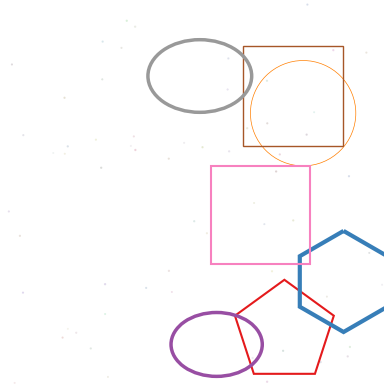[{"shape": "pentagon", "thickness": 1.5, "radius": 0.68, "center": [0.739, 0.138]}, {"shape": "hexagon", "thickness": 3, "radius": 0.66, "center": [0.892, 0.269]}, {"shape": "oval", "thickness": 2.5, "radius": 0.59, "center": [0.563, 0.105]}, {"shape": "circle", "thickness": 0.5, "radius": 0.68, "center": [0.787, 0.706]}, {"shape": "square", "thickness": 1, "radius": 0.65, "center": [0.76, 0.75]}, {"shape": "square", "thickness": 1.5, "radius": 0.64, "center": [0.676, 0.441]}, {"shape": "oval", "thickness": 2.5, "radius": 0.67, "center": [0.519, 0.803]}]